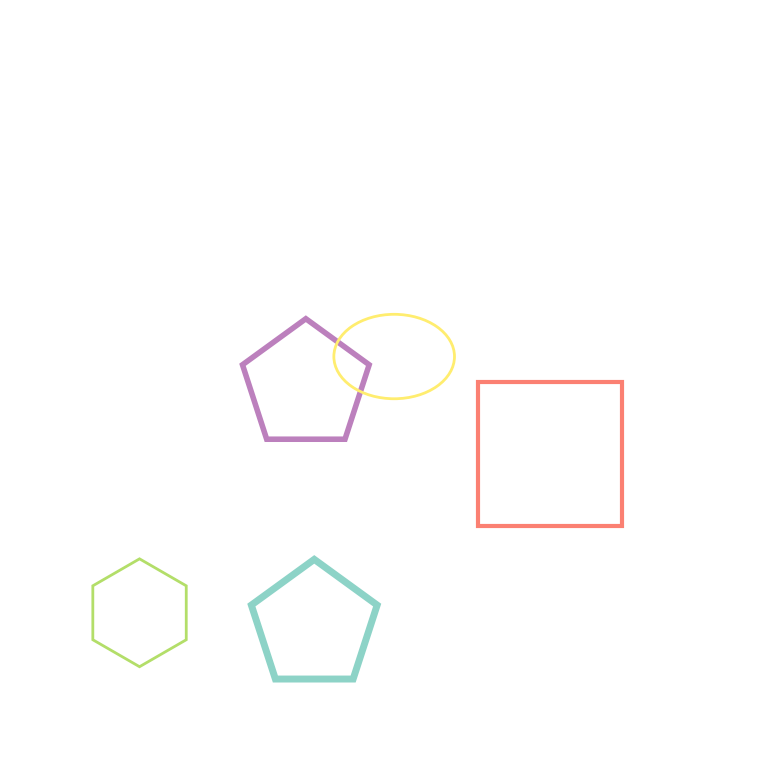[{"shape": "pentagon", "thickness": 2.5, "radius": 0.43, "center": [0.408, 0.188]}, {"shape": "square", "thickness": 1.5, "radius": 0.47, "center": [0.714, 0.41]}, {"shape": "hexagon", "thickness": 1, "radius": 0.35, "center": [0.181, 0.204]}, {"shape": "pentagon", "thickness": 2, "radius": 0.43, "center": [0.397, 0.5]}, {"shape": "oval", "thickness": 1, "radius": 0.39, "center": [0.512, 0.537]}]